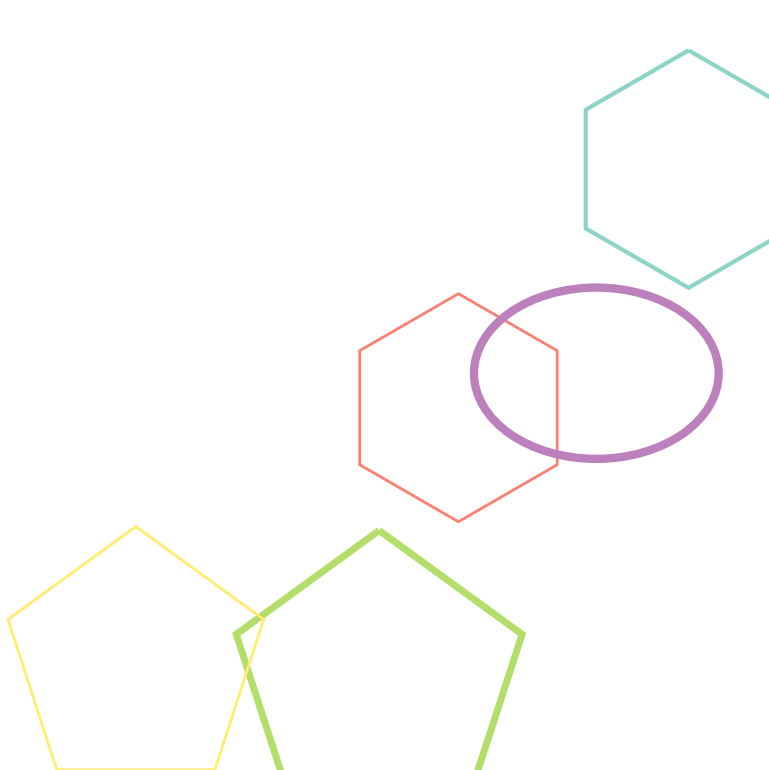[{"shape": "hexagon", "thickness": 1.5, "radius": 0.77, "center": [0.894, 0.78]}, {"shape": "hexagon", "thickness": 1, "radius": 0.74, "center": [0.595, 0.471]}, {"shape": "pentagon", "thickness": 2.5, "radius": 0.98, "center": [0.492, 0.116]}, {"shape": "oval", "thickness": 3, "radius": 0.79, "center": [0.774, 0.515]}, {"shape": "pentagon", "thickness": 1, "radius": 0.87, "center": [0.176, 0.142]}]